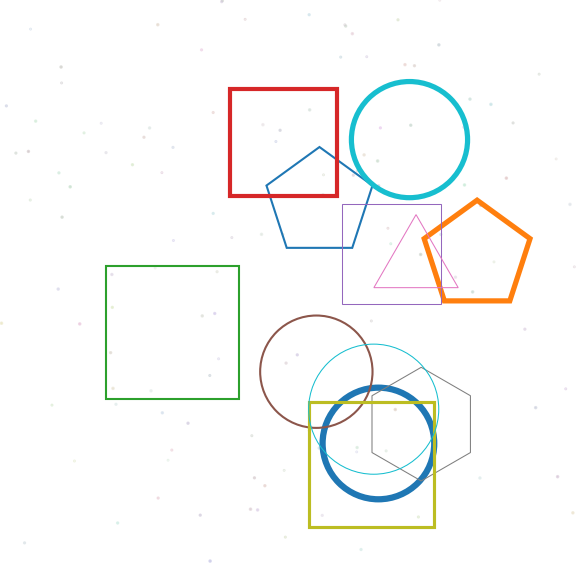[{"shape": "circle", "thickness": 3, "radius": 0.48, "center": [0.655, 0.231]}, {"shape": "pentagon", "thickness": 1, "radius": 0.48, "center": [0.553, 0.648]}, {"shape": "pentagon", "thickness": 2.5, "radius": 0.48, "center": [0.826, 0.556]}, {"shape": "square", "thickness": 1, "radius": 0.58, "center": [0.299, 0.423]}, {"shape": "square", "thickness": 2, "radius": 0.46, "center": [0.491, 0.753]}, {"shape": "square", "thickness": 0.5, "radius": 0.43, "center": [0.678, 0.559]}, {"shape": "circle", "thickness": 1, "radius": 0.49, "center": [0.548, 0.355]}, {"shape": "triangle", "thickness": 0.5, "radius": 0.42, "center": [0.72, 0.543]}, {"shape": "hexagon", "thickness": 0.5, "radius": 0.49, "center": [0.729, 0.265]}, {"shape": "square", "thickness": 1.5, "radius": 0.54, "center": [0.643, 0.195]}, {"shape": "circle", "thickness": 2.5, "radius": 0.5, "center": [0.709, 0.757]}, {"shape": "circle", "thickness": 0.5, "radius": 0.56, "center": [0.647, 0.291]}]